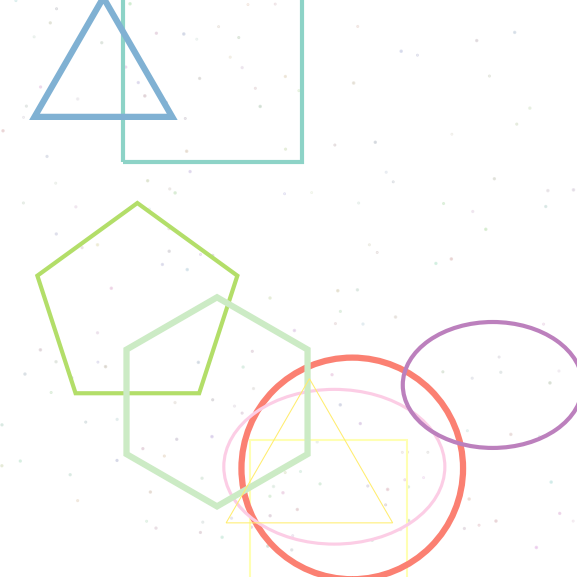[{"shape": "square", "thickness": 2, "radius": 0.78, "center": [0.368, 0.873]}, {"shape": "square", "thickness": 1, "radius": 0.68, "center": [0.569, 0.101]}, {"shape": "circle", "thickness": 3, "radius": 0.96, "center": [0.61, 0.188]}, {"shape": "triangle", "thickness": 3, "radius": 0.69, "center": [0.179, 0.866]}, {"shape": "pentagon", "thickness": 2, "radius": 0.91, "center": [0.238, 0.465]}, {"shape": "oval", "thickness": 1.5, "radius": 0.96, "center": [0.579, 0.191]}, {"shape": "oval", "thickness": 2, "radius": 0.78, "center": [0.853, 0.333]}, {"shape": "hexagon", "thickness": 3, "radius": 0.91, "center": [0.376, 0.303]}, {"shape": "triangle", "thickness": 0.5, "radius": 0.83, "center": [0.536, 0.177]}]